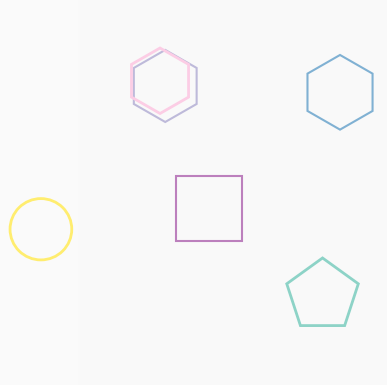[{"shape": "pentagon", "thickness": 2, "radius": 0.49, "center": [0.832, 0.233]}, {"shape": "hexagon", "thickness": 1.5, "radius": 0.47, "center": [0.426, 0.777]}, {"shape": "hexagon", "thickness": 1.5, "radius": 0.48, "center": [0.877, 0.76]}, {"shape": "hexagon", "thickness": 2, "radius": 0.43, "center": [0.413, 0.79]}, {"shape": "square", "thickness": 1.5, "radius": 0.42, "center": [0.539, 0.459]}, {"shape": "circle", "thickness": 2, "radius": 0.4, "center": [0.106, 0.405]}]